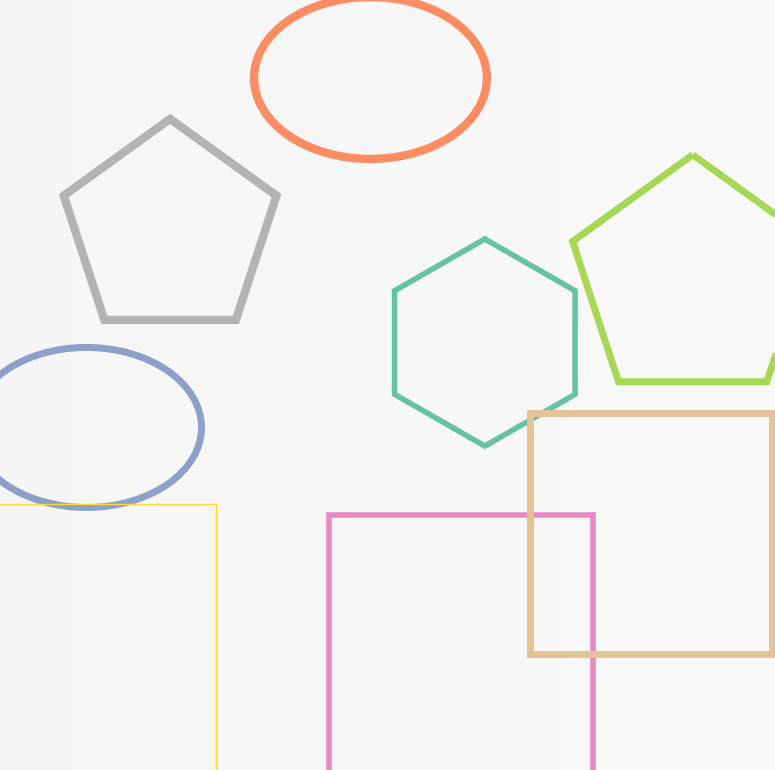[{"shape": "hexagon", "thickness": 2, "radius": 0.67, "center": [0.626, 0.555]}, {"shape": "oval", "thickness": 3, "radius": 0.75, "center": [0.478, 0.899]}, {"shape": "oval", "thickness": 2.5, "radius": 0.74, "center": [0.112, 0.445]}, {"shape": "square", "thickness": 2, "radius": 0.85, "center": [0.595, 0.161]}, {"shape": "pentagon", "thickness": 2.5, "radius": 0.81, "center": [0.894, 0.636]}, {"shape": "square", "thickness": 0.5, "radius": 0.89, "center": [0.101, 0.167]}, {"shape": "square", "thickness": 2.5, "radius": 0.78, "center": [0.84, 0.307]}, {"shape": "pentagon", "thickness": 3, "radius": 0.72, "center": [0.219, 0.701]}]